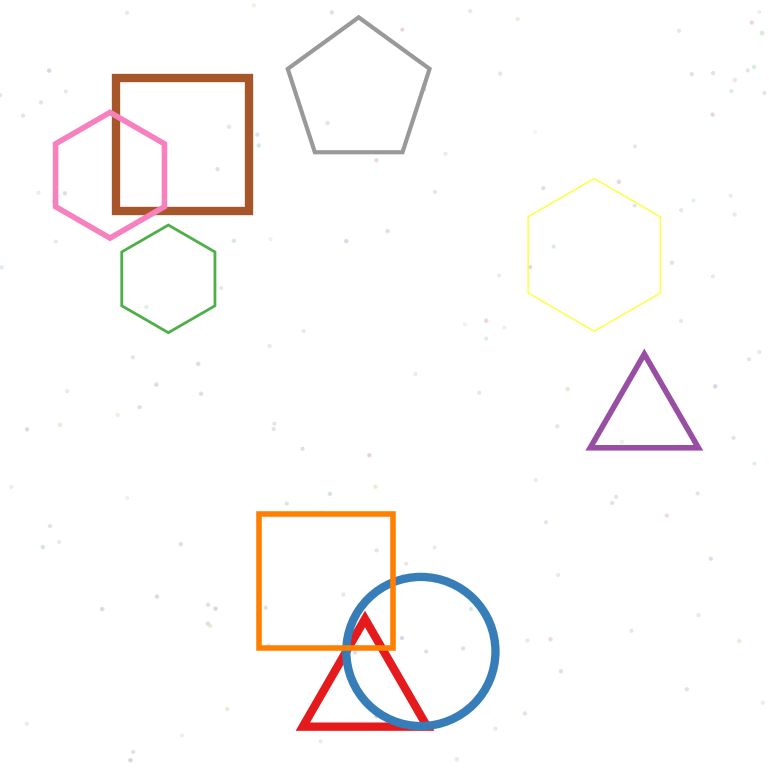[{"shape": "triangle", "thickness": 3, "radius": 0.47, "center": [0.474, 0.103]}, {"shape": "circle", "thickness": 3, "radius": 0.48, "center": [0.547, 0.154]}, {"shape": "hexagon", "thickness": 1, "radius": 0.35, "center": [0.219, 0.638]}, {"shape": "triangle", "thickness": 2, "radius": 0.41, "center": [0.837, 0.459]}, {"shape": "square", "thickness": 2, "radius": 0.43, "center": [0.423, 0.245]}, {"shape": "hexagon", "thickness": 0.5, "radius": 0.5, "center": [0.772, 0.669]}, {"shape": "square", "thickness": 3, "radius": 0.43, "center": [0.236, 0.813]}, {"shape": "hexagon", "thickness": 2, "radius": 0.41, "center": [0.143, 0.772]}, {"shape": "pentagon", "thickness": 1.5, "radius": 0.48, "center": [0.466, 0.881]}]